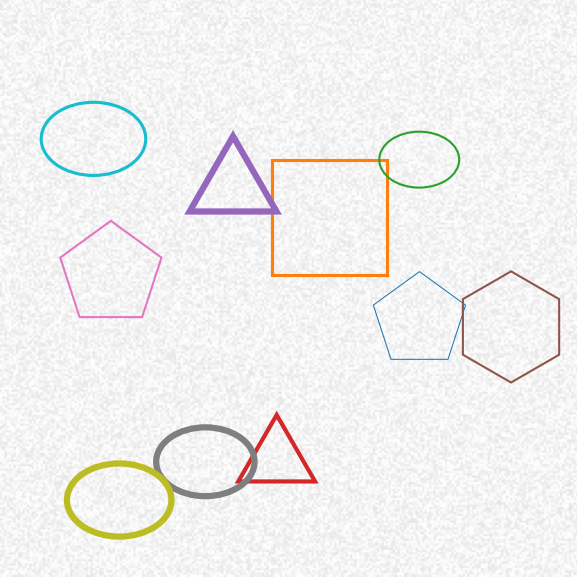[{"shape": "pentagon", "thickness": 0.5, "radius": 0.42, "center": [0.726, 0.445]}, {"shape": "square", "thickness": 1.5, "radius": 0.5, "center": [0.57, 0.623]}, {"shape": "oval", "thickness": 1, "radius": 0.35, "center": [0.726, 0.723]}, {"shape": "triangle", "thickness": 2, "radius": 0.38, "center": [0.479, 0.204]}, {"shape": "triangle", "thickness": 3, "radius": 0.43, "center": [0.404, 0.676]}, {"shape": "hexagon", "thickness": 1, "radius": 0.48, "center": [0.885, 0.433]}, {"shape": "pentagon", "thickness": 1, "radius": 0.46, "center": [0.192, 0.525]}, {"shape": "oval", "thickness": 3, "radius": 0.43, "center": [0.356, 0.2]}, {"shape": "oval", "thickness": 3, "radius": 0.45, "center": [0.206, 0.133]}, {"shape": "oval", "thickness": 1.5, "radius": 0.45, "center": [0.162, 0.759]}]